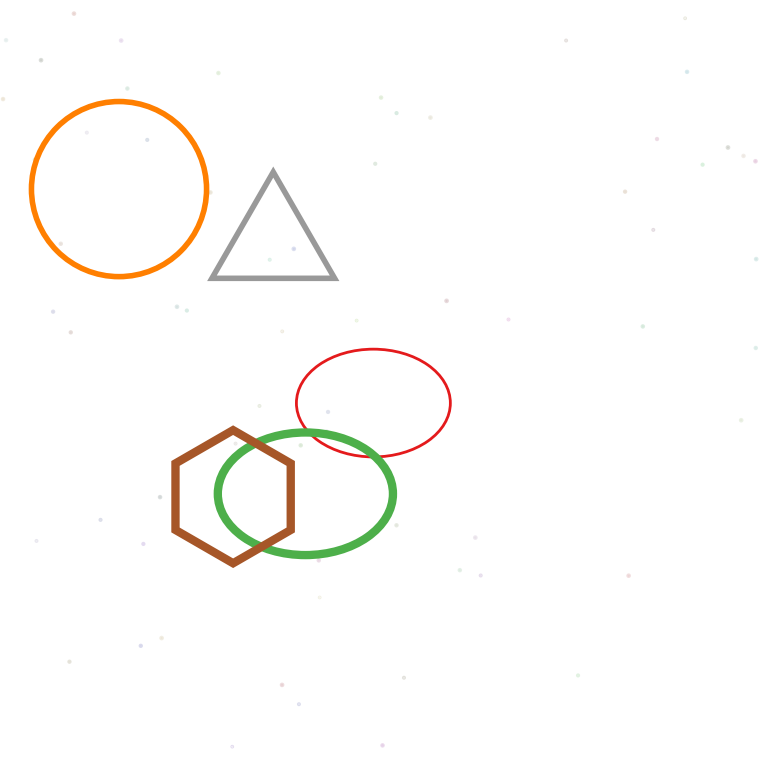[{"shape": "oval", "thickness": 1, "radius": 0.5, "center": [0.485, 0.477]}, {"shape": "oval", "thickness": 3, "radius": 0.57, "center": [0.397, 0.359]}, {"shape": "circle", "thickness": 2, "radius": 0.57, "center": [0.155, 0.754]}, {"shape": "hexagon", "thickness": 3, "radius": 0.43, "center": [0.303, 0.355]}, {"shape": "triangle", "thickness": 2, "radius": 0.46, "center": [0.355, 0.685]}]